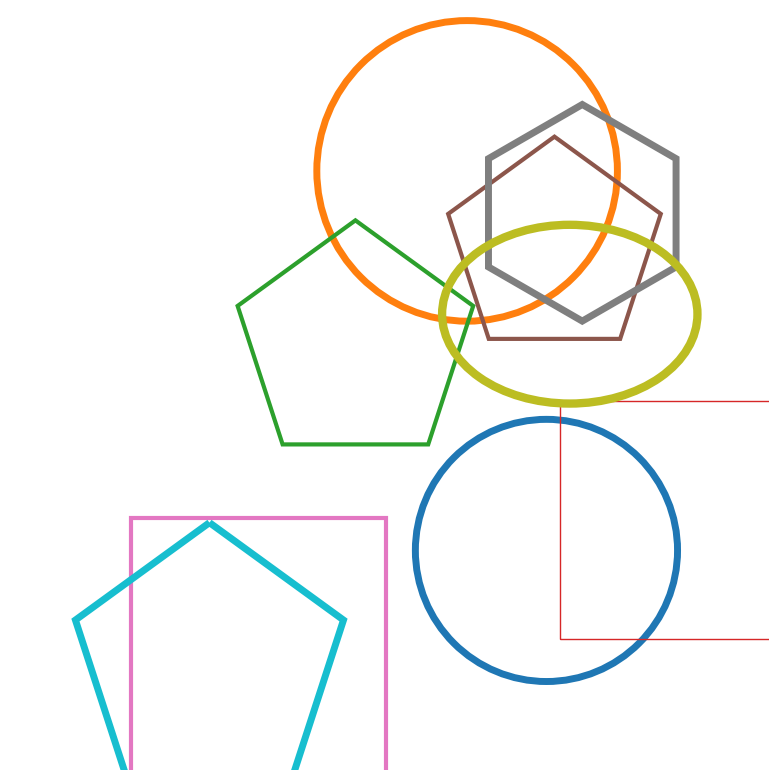[{"shape": "circle", "thickness": 2.5, "radius": 0.85, "center": [0.71, 0.285]}, {"shape": "circle", "thickness": 2.5, "radius": 0.98, "center": [0.607, 0.778]}, {"shape": "pentagon", "thickness": 1.5, "radius": 0.8, "center": [0.462, 0.553]}, {"shape": "square", "thickness": 0.5, "radius": 0.77, "center": [0.882, 0.324]}, {"shape": "pentagon", "thickness": 1.5, "radius": 0.73, "center": [0.72, 0.677]}, {"shape": "square", "thickness": 1.5, "radius": 0.83, "center": [0.336, 0.162]}, {"shape": "hexagon", "thickness": 2.5, "radius": 0.7, "center": [0.756, 0.724]}, {"shape": "oval", "thickness": 3, "radius": 0.83, "center": [0.74, 0.592]}, {"shape": "pentagon", "thickness": 2.5, "radius": 0.92, "center": [0.272, 0.138]}]